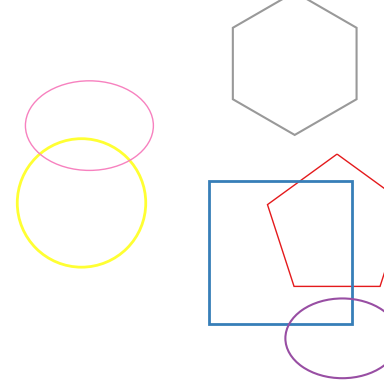[{"shape": "pentagon", "thickness": 1, "radius": 0.95, "center": [0.875, 0.41]}, {"shape": "square", "thickness": 2, "radius": 0.93, "center": [0.729, 0.344]}, {"shape": "oval", "thickness": 1.5, "radius": 0.74, "center": [0.889, 0.121]}, {"shape": "circle", "thickness": 2, "radius": 0.83, "center": [0.212, 0.473]}, {"shape": "oval", "thickness": 1, "radius": 0.83, "center": [0.232, 0.674]}, {"shape": "hexagon", "thickness": 1.5, "radius": 0.93, "center": [0.765, 0.835]}]